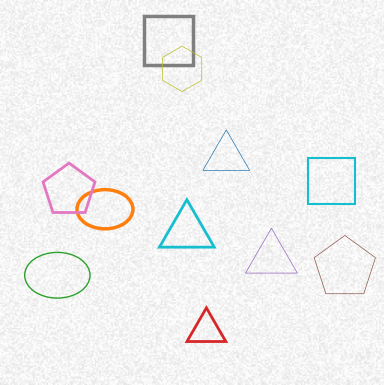[{"shape": "triangle", "thickness": 0.5, "radius": 0.35, "center": [0.588, 0.593]}, {"shape": "oval", "thickness": 2.5, "radius": 0.36, "center": [0.273, 0.457]}, {"shape": "oval", "thickness": 1, "radius": 0.42, "center": [0.149, 0.285]}, {"shape": "triangle", "thickness": 2, "radius": 0.29, "center": [0.536, 0.142]}, {"shape": "triangle", "thickness": 0.5, "radius": 0.39, "center": [0.705, 0.33]}, {"shape": "pentagon", "thickness": 0.5, "radius": 0.42, "center": [0.896, 0.305]}, {"shape": "pentagon", "thickness": 2, "radius": 0.35, "center": [0.179, 0.505]}, {"shape": "square", "thickness": 2.5, "radius": 0.32, "center": [0.438, 0.895]}, {"shape": "hexagon", "thickness": 0.5, "radius": 0.29, "center": [0.473, 0.821]}, {"shape": "square", "thickness": 1.5, "radius": 0.3, "center": [0.861, 0.53]}, {"shape": "triangle", "thickness": 2, "radius": 0.41, "center": [0.485, 0.399]}]